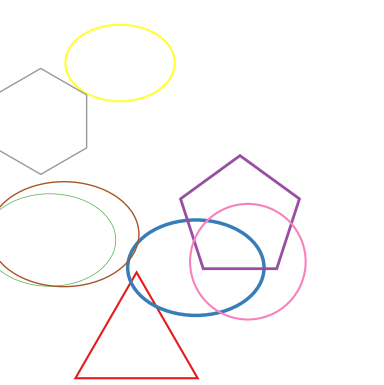[{"shape": "triangle", "thickness": 1.5, "radius": 0.92, "center": [0.355, 0.109]}, {"shape": "oval", "thickness": 2.5, "radius": 0.89, "center": [0.509, 0.305]}, {"shape": "oval", "thickness": 0.5, "radius": 0.86, "center": [0.129, 0.377]}, {"shape": "pentagon", "thickness": 2, "radius": 0.81, "center": [0.623, 0.433]}, {"shape": "oval", "thickness": 1.5, "radius": 0.71, "center": [0.312, 0.836]}, {"shape": "oval", "thickness": 1, "radius": 0.97, "center": [0.166, 0.392]}, {"shape": "circle", "thickness": 1.5, "radius": 0.75, "center": [0.644, 0.32]}, {"shape": "hexagon", "thickness": 1, "radius": 0.69, "center": [0.106, 0.685]}]